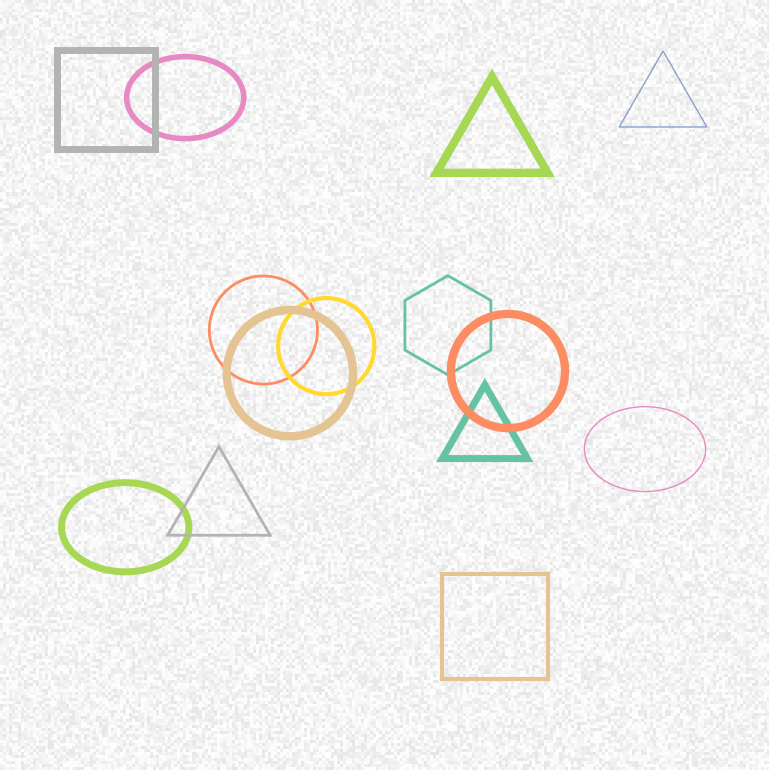[{"shape": "triangle", "thickness": 2.5, "radius": 0.32, "center": [0.63, 0.436]}, {"shape": "hexagon", "thickness": 1, "radius": 0.32, "center": [0.582, 0.578]}, {"shape": "circle", "thickness": 1, "radius": 0.35, "center": [0.342, 0.571]}, {"shape": "circle", "thickness": 3, "radius": 0.37, "center": [0.66, 0.518]}, {"shape": "triangle", "thickness": 0.5, "radius": 0.33, "center": [0.861, 0.868]}, {"shape": "oval", "thickness": 0.5, "radius": 0.39, "center": [0.838, 0.417]}, {"shape": "oval", "thickness": 2, "radius": 0.38, "center": [0.241, 0.873]}, {"shape": "oval", "thickness": 2.5, "radius": 0.41, "center": [0.163, 0.315]}, {"shape": "triangle", "thickness": 3, "radius": 0.42, "center": [0.639, 0.817]}, {"shape": "circle", "thickness": 1.5, "radius": 0.31, "center": [0.424, 0.55]}, {"shape": "square", "thickness": 1.5, "radius": 0.34, "center": [0.643, 0.186]}, {"shape": "circle", "thickness": 3, "radius": 0.41, "center": [0.377, 0.515]}, {"shape": "triangle", "thickness": 1, "radius": 0.38, "center": [0.284, 0.343]}, {"shape": "square", "thickness": 2.5, "radius": 0.32, "center": [0.138, 0.871]}]